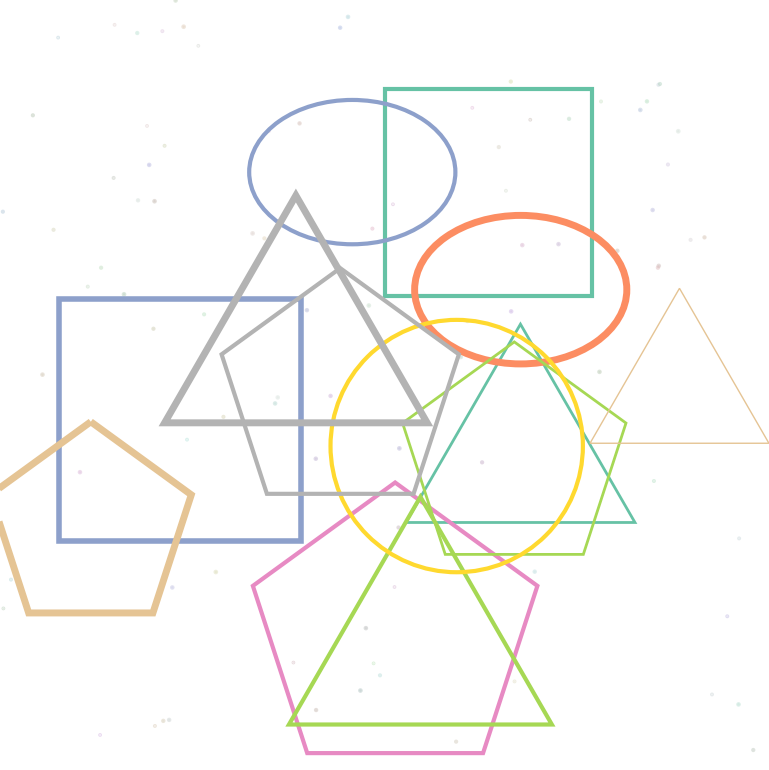[{"shape": "triangle", "thickness": 1, "radius": 0.86, "center": [0.676, 0.407]}, {"shape": "square", "thickness": 1.5, "radius": 0.67, "center": [0.635, 0.75]}, {"shape": "oval", "thickness": 2.5, "radius": 0.69, "center": [0.676, 0.624]}, {"shape": "oval", "thickness": 1.5, "radius": 0.67, "center": [0.458, 0.776]}, {"shape": "square", "thickness": 2, "radius": 0.79, "center": [0.234, 0.455]}, {"shape": "pentagon", "thickness": 1.5, "radius": 0.97, "center": [0.513, 0.179]}, {"shape": "pentagon", "thickness": 1, "radius": 0.76, "center": [0.668, 0.403]}, {"shape": "triangle", "thickness": 1.5, "radius": 0.99, "center": [0.546, 0.158]}, {"shape": "circle", "thickness": 1.5, "radius": 0.82, "center": [0.593, 0.421]}, {"shape": "pentagon", "thickness": 2.5, "radius": 0.69, "center": [0.118, 0.315]}, {"shape": "triangle", "thickness": 0.5, "radius": 0.67, "center": [0.882, 0.491]}, {"shape": "pentagon", "thickness": 1.5, "radius": 0.81, "center": [0.442, 0.49]}, {"shape": "triangle", "thickness": 2.5, "radius": 0.98, "center": [0.384, 0.549]}]